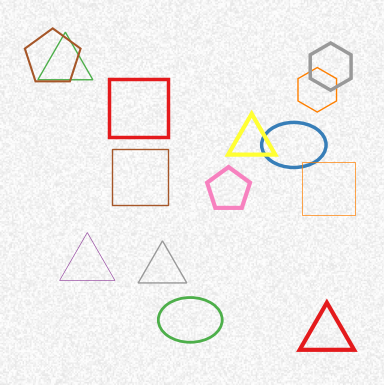[{"shape": "square", "thickness": 2.5, "radius": 0.38, "center": [0.359, 0.719]}, {"shape": "triangle", "thickness": 3, "radius": 0.41, "center": [0.849, 0.132]}, {"shape": "oval", "thickness": 2.5, "radius": 0.42, "center": [0.763, 0.624]}, {"shape": "triangle", "thickness": 1, "radius": 0.41, "center": [0.17, 0.834]}, {"shape": "oval", "thickness": 2, "radius": 0.41, "center": [0.494, 0.169]}, {"shape": "triangle", "thickness": 0.5, "radius": 0.42, "center": [0.227, 0.313]}, {"shape": "hexagon", "thickness": 1, "radius": 0.29, "center": [0.824, 0.767]}, {"shape": "square", "thickness": 0.5, "radius": 0.34, "center": [0.852, 0.511]}, {"shape": "triangle", "thickness": 3, "radius": 0.35, "center": [0.654, 0.634]}, {"shape": "pentagon", "thickness": 1.5, "radius": 0.38, "center": [0.137, 0.85]}, {"shape": "square", "thickness": 1, "radius": 0.36, "center": [0.364, 0.54]}, {"shape": "pentagon", "thickness": 3, "radius": 0.29, "center": [0.594, 0.508]}, {"shape": "hexagon", "thickness": 2.5, "radius": 0.31, "center": [0.859, 0.827]}, {"shape": "triangle", "thickness": 1, "radius": 0.36, "center": [0.422, 0.302]}]